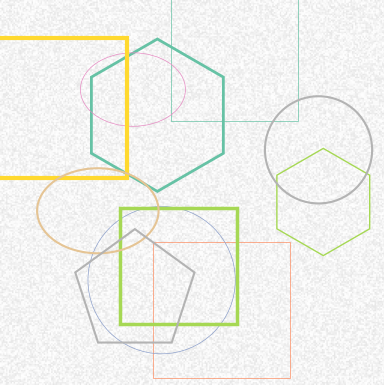[{"shape": "square", "thickness": 0.5, "radius": 0.82, "center": [0.61, 0.851]}, {"shape": "hexagon", "thickness": 2, "radius": 0.99, "center": [0.409, 0.701]}, {"shape": "square", "thickness": 0.5, "radius": 0.89, "center": [0.575, 0.195]}, {"shape": "circle", "thickness": 0.5, "radius": 0.96, "center": [0.42, 0.272]}, {"shape": "oval", "thickness": 0.5, "radius": 0.68, "center": [0.345, 0.767]}, {"shape": "hexagon", "thickness": 1, "radius": 0.7, "center": [0.84, 0.475]}, {"shape": "square", "thickness": 2.5, "radius": 0.76, "center": [0.464, 0.31]}, {"shape": "square", "thickness": 3, "radius": 0.91, "center": [0.147, 0.72]}, {"shape": "oval", "thickness": 1.5, "radius": 0.79, "center": [0.254, 0.453]}, {"shape": "circle", "thickness": 1.5, "radius": 0.7, "center": [0.827, 0.611]}, {"shape": "pentagon", "thickness": 1.5, "radius": 0.81, "center": [0.35, 0.242]}]